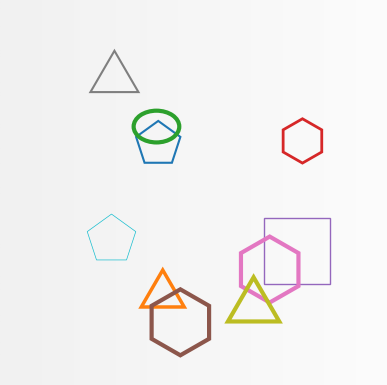[{"shape": "pentagon", "thickness": 1.5, "radius": 0.3, "center": [0.408, 0.626]}, {"shape": "triangle", "thickness": 2.5, "radius": 0.32, "center": [0.42, 0.235]}, {"shape": "oval", "thickness": 3, "radius": 0.29, "center": [0.404, 0.671]}, {"shape": "hexagon", "thickness": 2, "radius": 0.29, "center": [0.781, 0.634]}, {"shape": "square", "thickness": 1, "radius": 0.43, "center": [0.767, 0.349]}, {"shape": "hexagon", "thickness": 3, "radius": 0.43, "center": [0.465, 0.163]}, {"shape": "hexagon", "thickness": 3, "radius": 0.43, "center": [0.696, 0.3]}, {"shape": "triangle", "thickness": 1.5, "radius": 0.36, "center": [0.295, 0.797]}, {"shape": "triangle", "thickness": 3, "radius": 0.38, "center": [0.654, 0.203]}, {"shape": "pentagon", "thickness": 0.5, "radius": 0.33, "center": [0.288, 0.378]}]